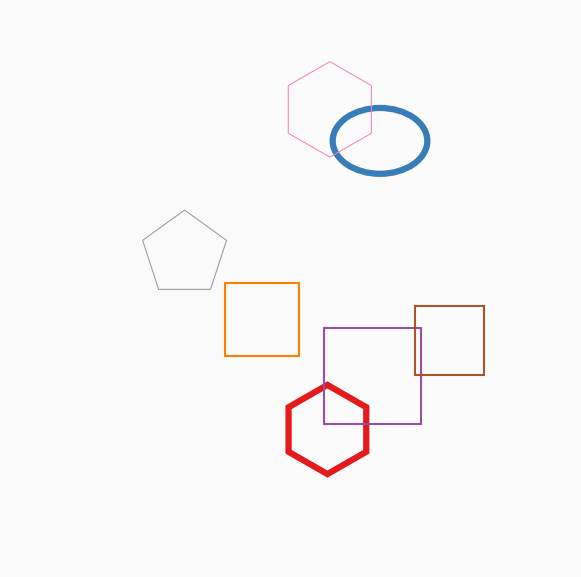[{"shape": "hexagon", "thickness": 3, "radius": 0.39, "center": [0.563, 0.255]}, {"shape": "oval", "thickness": 3, "radius": 0.41, "center": [0.654, 0.755]}, {"shape": "square", "thickness": 1, "radius": 0.42, "center": [0.641, 0.348]}, {"shape": "square", "thickness": 1, "radius": 0.32, "center": [0.451, 0.446]}, {"shape": "square", "thickness": 1, "radius": 0.3, "center": [0.773, 0.41]}, {"shape": "hexagon", "thickness": 0.5, "radius": 0.41, "center": [0.567, 0.81]}, {"shape": "pentagon", "thickness": 0.5, "radius": 0.38, "center": [0.318, 0.559]}]